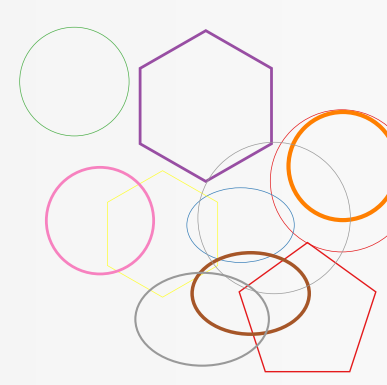[{"shape": "pentagon", "thickness": 1, "radius": 0.93, "center": [0.794, 0.185]}, {"shape": "circle", "thickness": 0.5, "radius": 0.92, "center": [0.882, 0.53]}, {"shape": "oval", "thickness": 0.5, "radius": 0.69, "center": [0.621, 0.415]}, {"shape": "circle", "thickness": 0.5, "radius": 0.71, "center": [0.192, 0.788]}, {"shape": "hexagon", "thickness": 2, "radius": 0.98, "center": [0.531, 0.725]}, {"shape": "circle", "thickness": 3, "radius": 0.7, "center": [0.885, 0.569]}, {"shape": "hexagon", "thickness": 0.5, "radius": 0.82, "center": [0.42, 0.392]}, {"shape": "oval", "thickness": 2.5, "radius": 0.76, "center": [0.647, 0.238]}, {"shape": "circle", "thickness": 2, "radius": 0.69, "center": [0.258, 0.427]}, {"shape": "oval", "thickness": 1.5, "radius": 0.86, "center": [0.522, 0.171]}, {"shape": "circle", "thickness": 0.5, "radius": 0.98, "center": [0.707, 0.434]}]